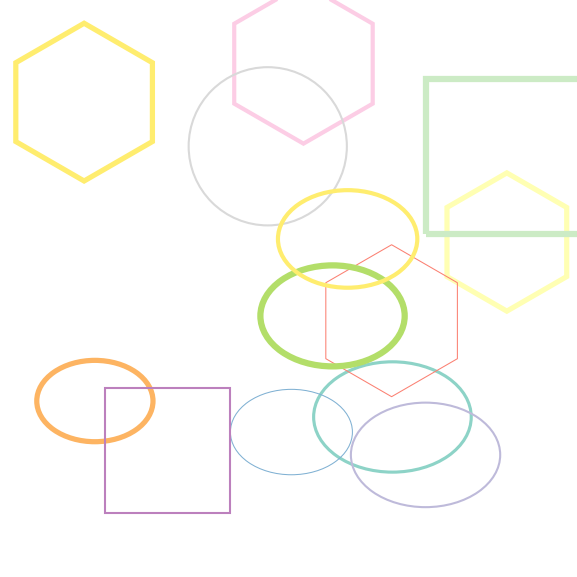[{"shape": "oval", "thickness": 1.5, "radius": 0.68, "center": [0.68, 0.277]}, {"shape": "hexagon", "thickness": 2.5, "radius": 0.6, "center": [0.878, 0.58]}, {"shape": "oval", "thickness": 1, "radius": 0.65, "center": [0.737, 0.211]}, {"shape": "hexagon", "thickness": 0.5, "radius": 0.66, "center": [0.678, 0.444]}, {"shape": "oval", "thickness": 0.5, "radius": 0.53, "center": [0.505, 0.251]}, {"shape": "oval", "thickness": 2.5, "radius": 0.5, "center": [0.164, 0.305]}, {"shape": "oval", "thickness": 3, "radius": 0.62, "center": [0.576, 0.452]}, {"shape": "hexagon", "thickness": 2, "radius": 0.69, "center": [0.525, 0.889]}, {"shape": "circle", "thickness": 1, "radius": 0.68, "center": [0.464, 0.746]}, {"shape": "square", "thickness": 1, "radius": 0.54, "center": [0.29, 0.219]}, {"shape": "square", "thickness": 3, "radius": 0.67, "center": [0.872, 0.728]}, {"shape": "hexagon", "thickness": 2.5, "radius": 0.68, "center": [0.146, 0.822]}, {"shape": "oval", "thickness": 2, "radius": 0.6, "center": [0.602, 0.585]}]